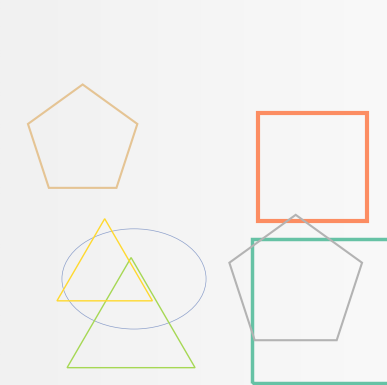[{"shape": "square", "thickness": 2.5, "radius": 0.94, "center": [0.837, 0.193]}, {"shape": "square", "thickness": 3, "radius": 0.7, "center": [0.807, 0.567]}, {"shape": "oval", "thickness": 0.5, "radius": 0.93, "center": [0.346, 0.276]}, {"shape": "triangle", "thickness": 1, "radius": 0.95, "center": [0.338, 0.14]}, {"shape": "triangle", "thickness": 1, "radius": 0.71, "center": [0.27, 0.29]}, {"shape": "pentagon", "thickness": 1.5, "radius": 0.74, "center": [0.213, 0.632]}, {"shape": "pentagon", "thickness": 1.5, "radius": 0.9, "center": [0.763, 0.262]}]